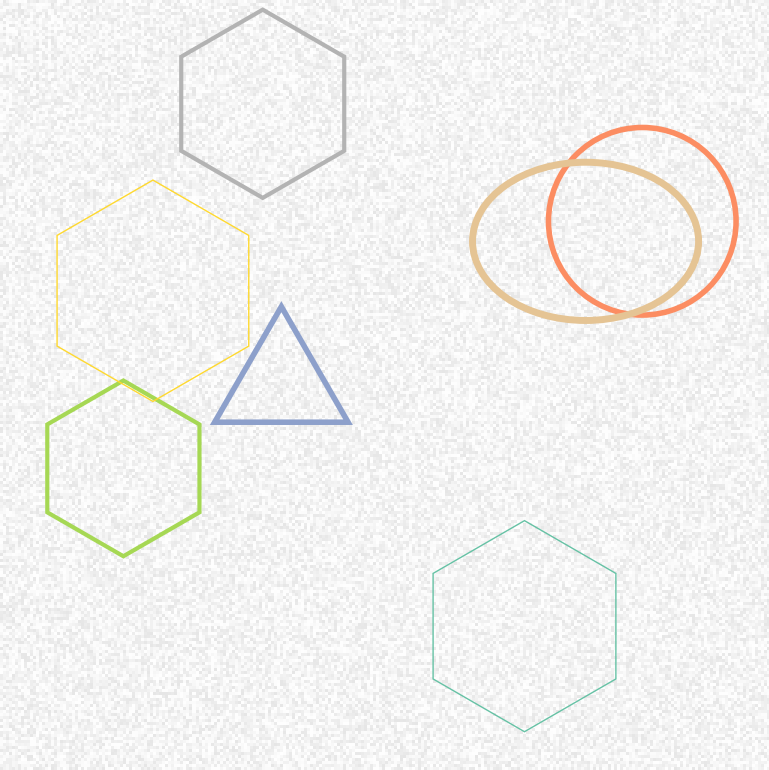[{"shape": "hexagon", "thickness": 0.5, "radius": 0.69, "center": [0.681, 0.187]}, {"shape": "circle", "thickness": 2, "radius": 0.61, "center": [0.834, 0.713]}, {"shape": "triangle", "thickness": 2, "radius": 0.5, "center": [0.365, 0.502]}, {"shape": "hexagon", "thickness": 1.5, "radius": 0.57, "center": [0.16, 0.392]}, {"shape": "hexagon", "thickness": 0.5, "radius": 0.72, "center": [0.199, 0.622]}, {"shape": "oval", "thickness": 2.5, "radius": 0.73, "center": [0.76, 0.687]}, {"shape": "hexagon", "thickness": 1.5, "radius": 0.61, "center": [0.341, 0.865]}]